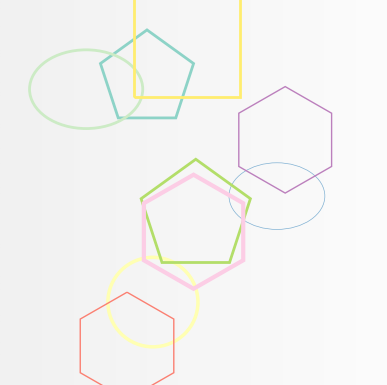[{"shape": "pentagon", "thickness": 2, "radius": 0.63, "center": [0.379, 0.796]}, {"shape": "circle", "thickness": 2.5, "radius": 0.58, "center": [0.395, 0.215]}, {"shape": "hexagon", "thickness": 1, "radius": 0.7, "center": [0.328, 0.102]}, {"shape": "oval", "thickness": 0.5, "radius": 0.62, "center": [0.715, 0.491]}, {"shape": "pentagon", "thickness": 2, "radius": 0.74, "center": [0.505, 0.438]}, {"shape": "hexagon", "thickness": 3, "radius": 0.74, "center": [0.499, 0.398]}, {"shape": "hexagon", "thickness": 1, "radius": 0.69, "center": [0.736, 0.637]}, {"shape": "oval", "thickness": 2, "radius": 0.73, "center": [0.222, 0.768]}, {"shape": "square", "thickness": 2, "radius": 0.68, "center": [0.482, 0.883]}]